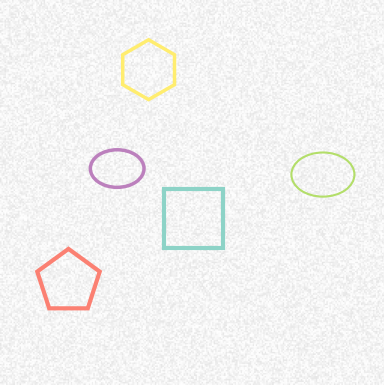[{"shape": "square", "thickness": 3, "radius": 0.38, "center": [0.502, 0.432]}, {"shape": "pentagon", "thickness": 3, "radius": 0.43, "center": [0.178, 0.268]}, {"shape": "oval", "thickness": 1.5, "radius": 0.41, "center": [0.839, 0.547]}, {"shape": "oval", "thickness": 2.5, "radius": 0.35, "center": [0.304, 0.562]}, {"shape": "hexagon", "thickness": 2.5, "radius": 0.39, "center": [0.386, 0.819]}]